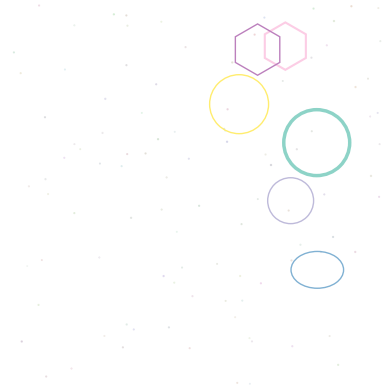[{"shape": "circle", "thickness": 2.5, "radius": 0.43, "center": [0.823, 0.63]}, {"shape": "circle", "thickness": 1, "radius": 0.3, "center": [0.755, 0.479]}, {"shape": "oval", "thickness": 1, "radius": 0.34, "center": [0.824, 0.299]}, {"shape": "hexagon", "thickness": 1.5, "radius": 0.31, "center": [0.741, 0.88]}, {"shape": "hexagon", "thickness": 1, "radius": 0.33, "center": [0.669, 0.871]}, {"shape": "circle", "thickness": 1, "radius": 0.38, "center": [0.621, 0.729]}]